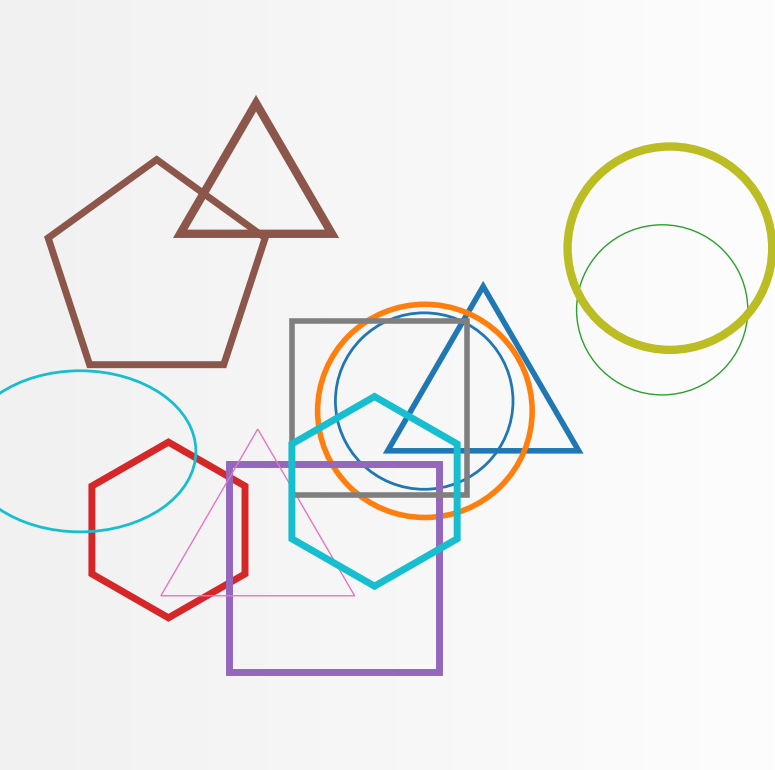[{"shape": "triangle", "thickness": 2, "radius": 0.71, "center": [0.623, 0.486]}, {"shape": "circle", "thickness": 1, "radius": 0.57, "center": [0.547, 0.479]}, {"shape": "circle", "thickness": 2, "radius": 0.69, "center": [0.548, 0.466]}, {"shape": "circle", "thickness": 0.5, "radius": 0.55, "center": [0.854, 0.598]}, {"shape": "hexagon", "thickness": 2.5, "radius": 0.57, "center": [0.217, 0.312]}, {"shape": "square", "thickness": 2.5, "radius": 0.68, "center": [0.431, 0.263]}, {"shape": "pentagon", "thickness": 2.5, "radius": 0.74, "center": [0.202, 0.645]}, {"shape": "triangle", "thickness": 3, "radius": 0.57, "center": [0.33, 0.753]}, {"shape": "triangle", "thickness": 0.5, "radius": 0.72, "center": [0.333, 0.298]}, {"shape": "square", "thickness": 2, "radius": 0.56, "center": [0.49, 0.47]}, {"shape": "circle", "thickness": 3, "radius": 0.66, "center": [0.864, 0.678]}, {"shape": "oval", "thickness": 1, "radius": 0.75, "center": [0.103, 0.414]}, {"shape": "hexagon", "thickness": 2.5, "radius": 0.62, "center": [0.483, 0.362]}]